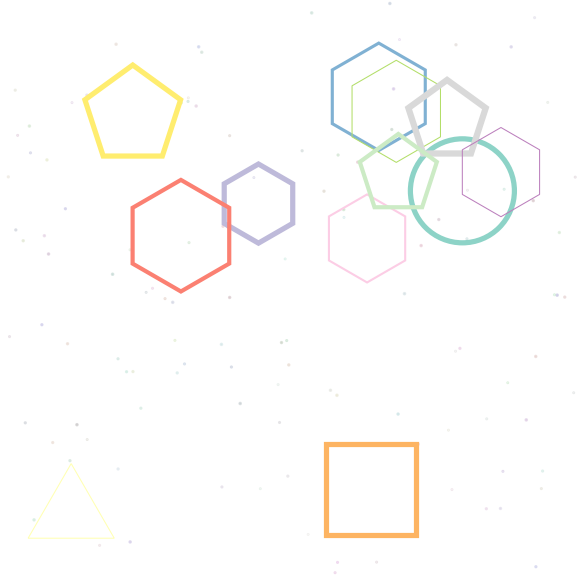[{"shape": "circle", "thickness": 2.5, "radius": 0.45, "center": [0.801, 0.669]}, {"shape": "triangle", "thickness": 0.5, "radius": 0.43, "center": [0.123, 0.11]}, {"shape": "hexagon", "thickness": 2.5, "radius": 0.34, "center": [0.448, 0.647]}, {"shape": "hexagon", "thickness": 2, "radius": 0.48, "center": [0.313, 0.591]}, {"shape": "hexagon", "thickness": 1.5, "radius": 0.46, "center": [0.656, 0.832]}, {"shape": "square", "thickness": 2.5, "radius": 0.39, "center": [0.642, 0.152]}, {"shape": "hexagon", "thickness": 0.5, "radius": 0.44, "center": [0.686, 0.806]}, {"shape": "hexagon", "thickness": 1, "radius": 0.38, "center": [0.636, 0.586]}, {"shape": "pentagon", "thickness": 3, "radius": 0.35, "center": [0.774, 0.79]}, {"shape": "hexagon", "thickness": 0.5, "radius": 0.39, "center": [0.867, 0.701]}, {"shape": "pentagon", "thickness": 2, "radius": 0.35, "center": [0.69, 0.697]}, {"shape": "pentagon", "thickness": 2.5, "radius": 0.44, "center": [0.23, 0.799]}]